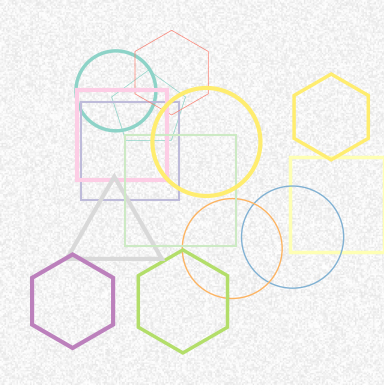[{"shape": "circle", "thickness": 2.5, "radius": 0.52, "center": [0.301, 0.764]}, {"shape": "pentagon", "thickness": 0.5, "radius": 0.5, "center": [0.386, 0.717]}, {"shape": "square", "thickness": 2.5, "radius": 0.61, "center": [0.876, 0.469]}, {"shape": "square", "thickness": 1.5, "radius": 0.63, "center": [0.338, 0.607]}, {"shape": "hexagon", "thickness": 0.5, "radius": 0.55, "center": [0.446, 0.811]}, {"shape": "circle", "thickness": 1, "radius": 0.66, "center": [0.76, 0.384]}, {"shape": "circle", "thickness": 1, "radius": 0.65, "center": [0.603, 0.354]}, {"shape": "hexagon", "thickness": 2.5, "radius": 0.67, "center": [0.475, 0.217]}, {"shape": "square", "thickness": 3, "radius": 0.59, "center": [0.317, 0.65]}, {"shape": "triangle", "thickness": 3, "radius": 0.71, "center": [0.297, 0.399]}, {"shape": "hexagon", "thickness": 3, "radius": 0.61, "center": [0.189, 0.218]}, {"shape": "square", "thickness": 1.5, "radius": 0.72, "center": [0.468, 0.505]}, {"shape": "hexagon", "thickness": 2.5, "radius": 0.56, "center": [0.86, 0.696]}, {"shape": "circle", "thickness": 3, "radius": 0.7, "center": [0.536, 0.631]}]